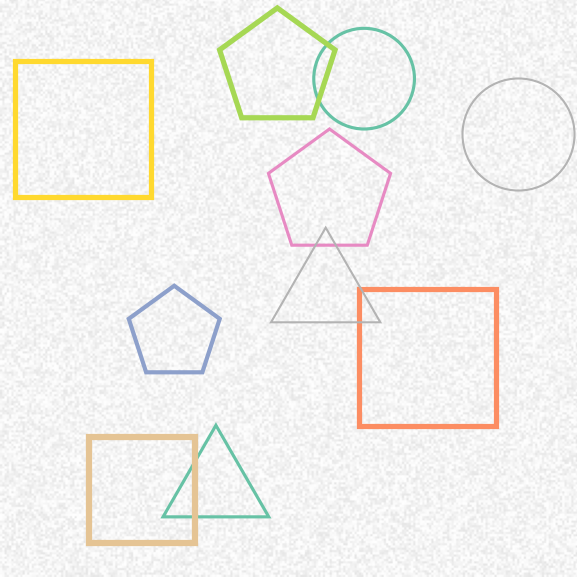[{"shape": "circle", "thickness": 1.5, "radius": 0.44, "center": [0.631, 0.863]}, {"shape": "triangle", "thickness": 1.5, "radius": 0.53, "center": [0.374, 0.157]}, {"shape": "square", "thickness": 2.5, "radius": 0.59, "center": [0.74, 0.38]}, {"shape": "pentagon", "thickness": 2, "radius": 0.41, "center": [0.302, 0.421]}, {"shape": "pentagon", "thickness": 1.5, "radius": 0.56, "center": [0.571, 0.665]}, {"shape": "pentagon", "thickness": 2.5, "radius": 0.53, "center": [0.48, 0.88]}, {"shape": "square", "thickness": 2.5, "radius": 0.59, "center": [0.143, 0.776]}, {"shape": "square", "thickness": 3, "radius": 0.46, "center": [0.246, 0.151]}, {"shape": "circle", "thickness": 1, "radius": 0.49, "center": [0.898, 0.766]}, {"shape": "triangle", "thickness": 1, "radius": 0.55, "center": [0.564, 0.496]}]